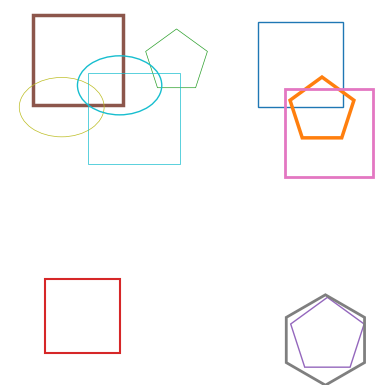[{"shape": "square", "thickness": 1, "radius": 0.56, "center": [0.781, 0.833]}, {"shape": "pentagon", "thickness": 2.5, "radius": 0.44, "center": [0.836, 0.713]}, {"shape": "pentagon", "thickness": 0.5, "radius": 0.42, "center": [0.459, 0.84]}, {"shape": "square", "thickness": 1.5, "radius": 0.48, "center": [0.214, 0.179]}, {"shape": "pentagon", "thickness": 1, "radius": 0.5, "center": [0.85, 0.127]}, {"shape": "square", "thickness": 2.5, "radius": 0.59, "center": [0.202, 0.844]}, {"shape": "square", "thickness": 2, "radius": 0.57, "center": [0.854, 0.654]}, {"shape": "hexagon", "thickness": 2, "radius": 0.59, "center": [0.845, 0.117]}, {"shape": "oval", "thickness": 0.5, "radius": 0.55, "center": [0.16, 0.722]}, {"shape": "square", "thickness": 0.5, "radius": 0.59, "center": [0.348, 0.692]}, {"shape": "oval", "thickness": 1, "radius": 0.55, "center": [0.311, 0.778]}]